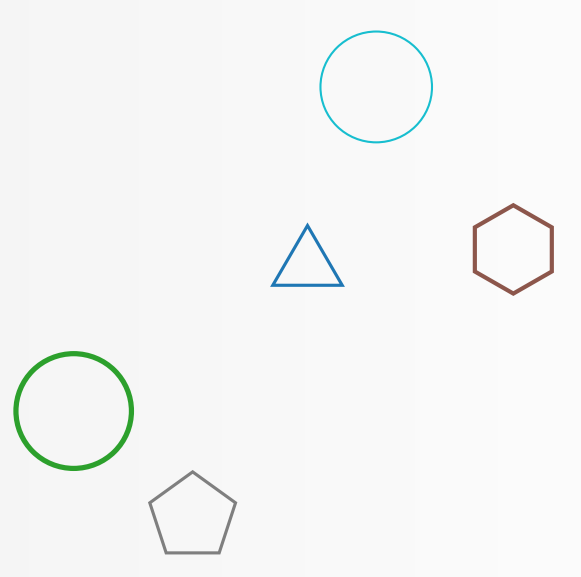[{"shape": "triangle", "thickness": 1.5, "radius": 0.34, "center": [0.529, 0.54]}, {"shape": "circle", "thickness": 2.5, "radius": 0.5, "center": [0.127, 0.287]}, {"shape": "hexagon", "thickness": 2, "radius": 0.38, "center": [0.883, 0.567]}, {"shape": "pentagon", "thickness": 1.5, "radius": 0.39, "center": [0.331, 0.104]}, {"shape": "circle", "thickness": 1, "radius": 0.48, "center": [0.647, 0.849]}]